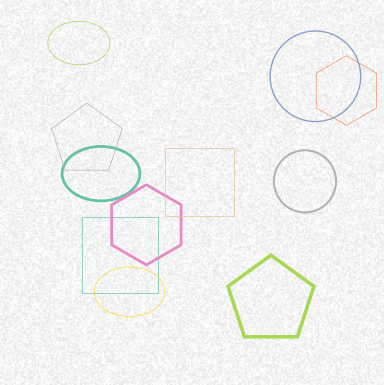[{"shape": "oval", "thickness": 2, "radius": 0.5, "center": [0.262, 0.549]}, {"shape": "square", "thickness": 0.5, "radius": 0.49, "center": [0.312, 0.337]}, {"shape": "hexagon", "thickness": 0.5, "radius": 0.45, "center": [0.9, 0.765]}, {"shape": "circle", "thickness": 1, "radius": 0.59, "center": [0.819, 0.802]}, {"shape": "hexagon", "thickness": 2, "radius": 0.52, "center": [0.38, 0.416]}, {"shape": "pentagon", "thickness": 2.5, "radius": 0.59, "center": [0.704, 0.22]}, {"shape": "oval", "thickness": 0.5, "radius": 0.4, "center": [0.205, 0.888]}, {"shape": "oval", "thickness": 0.5, "radius": 0.46, "center": [0.337, 0.242]}, {"shape": "square", "thickness": 0.5, "radius": 0.45, "center": [0.519, 0.527]}, {"shape": "pentagon", "thickness": 0.5, "radius": 0.48, "center": [0.226, 0.636]}, {"shape": "circle", "thickness": 1.5, "radius": 0.4, "center": [0.792, 0.529]}]